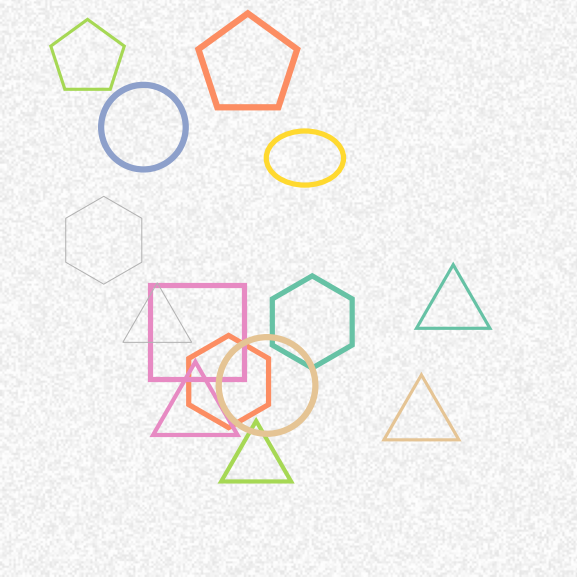[{"shape": "triangle", "thickness": 1.5, "radius": 0.37, "center": [0.785, 0.467]}, {"shape": "hexagon", "thickness": 2.5, "radius": 0.4, "center": [0.541, 0.442]}, {"shape": "pentagon", "thickness": 3, "radius": 0.45, "center": [0.429, 0.886]}, {"shape": "hexagon", "thickness": 2.5, "radius": 0.4, "center": [0.396, 0.338]}, {"shape": "circle", "thickness": 3, "radius": 0.37, "center": [0.248, 0.779]}, {"shape": "square", "thickness": 2.5, "radius": 0.41, "center": [0.341, 0.425]}, {"shape": "triangle", "thickness": 2, "radius": 0.42, "center": [0.338, 0.288]}, {"shape": "triangle", "thickness": 2, "radius": 0.35, "center": [0.444, 0.2]}, {"shape": "pentagon", "thickness": 1.5, "radius": 0.33, "center": [0.152, 0.899]}, {"shape": "oval", "thickness": 2.5, "radius": 0.33, "center": [0.528, 0.725]}, {"shape": "triangle", "thickness": 1.5, "radius": 0.37, "center": [0.73, 0.275]}, {"shape": "circle", "thickness": 3, "radius": 0.42, "center": [0.462, 0.332]}, {"shape": "triangle", "thickness": 0.5, "radius": 0.34, "center": [0.272, 0.441]}, {"shape": "hexagon", "thickness": 0.5, "radius": 0.38, "center": [0.18, 0.583]}]